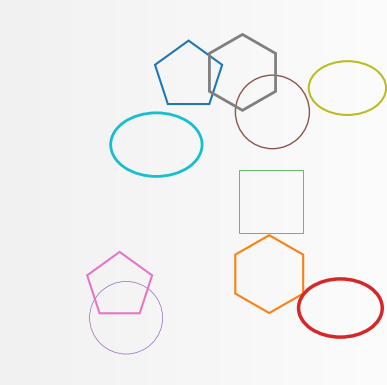[{"shape": "pentagon", "thickness": 1.5, "radius": 0.46, "center": [0.487, 0.803]}, {"shape": "hexagon", "thickness": 1.5, "radius": 0.51, "center": [0.695, 0.288]}, {"shape": "square", "thickness": 0.5, "radius": 0.41, "center": [0.7, 0.476]}, {"shape": "oval", "thickness": 2.5, "radius": 0.54, "center": [0.878, 0.2]}, {"shape": "circle", "thickness": 0.5, "radius": 0.47, "center": [0.325, 0.175]}, {"shape": "circle", "thickness": 1, "radius": 0.48, "center": [0.703, 0.709]}, {"shape": "pentagon", "thickness": 1.5, "radius": 0.44, "center": [0.309, 0.258]}, {"shape": "hexagon", "thickness": 2, "radius": 0.49, "center": [0.626, 0.812]}, {"shape": "oval", "thickness": 1.5, "radius": 0.5, "center": [0.897, 0.771]}, {"shape": "oval", "thickness": 2, "radius": 0.59, "center": [0.404, 0.624]}]